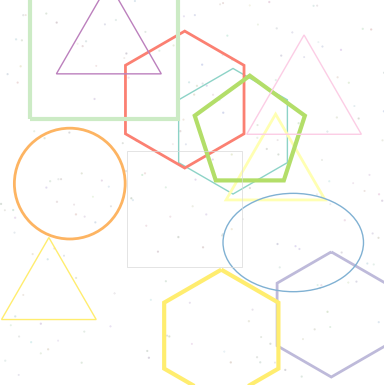[{"shape": "hexagon", "thickness": 1, "radius": 0.82, "center": [0.605, 0.659]}, {"shape": "triangle", "thickness": 2, "radius": 0.74, "center": [0.716, 0.555]}, {"shape": "hexagon", "thickness": 2, "radius": 0.81, "center": [0.86, 0.183]}, {"shape": "hexagon", "thickness": 2, "radius": 0.89, "center": [0.48, 0.741]}, {"shape": "oval", "thickness": 1, "radius": 0.91, "center": [0.762, 0.37]}, {"shape": "circle", "thickness": 2, "radius": 0.72, "center": [0.181, 0.523]}, {"shape": "pentagon", "thickness": 3, "radius": 0.75, "center": [0.649, 0.653]}, {"shape": "triangle", "thickness": 1, "radius": 0.86, "center": [0.79, 0.737]}, {"shape": "square", "thickness": 0.5, "radius": 0.75, "center": [0.479, 0.458]}, {"shape": "triangle", "thickness": 1, "radius": 0.79, "center": [0.283, 0.887]}, {"shape": "square", "thickness": 3, "radius": 0.96, "center": [0.27, 0.882]}, {"shape": "hexagon", "thickness": 3, "radius": 0.86, "center": [0.575, 0.128]}, {"shape": "triangle", "thickness": 1, "radius": 0.71, "center": [0.127, 0.241]}]